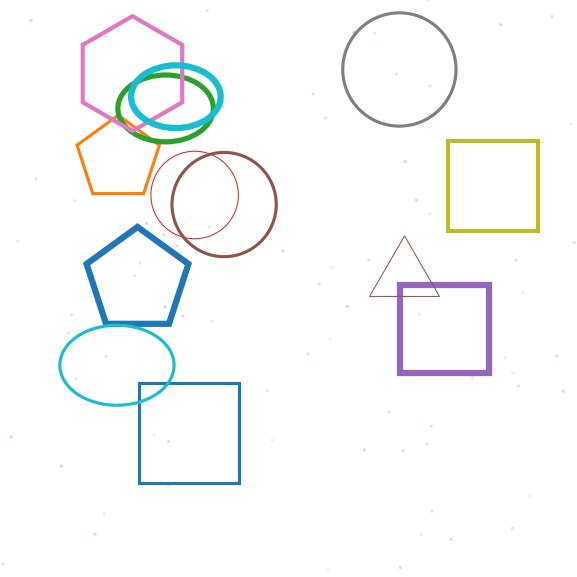[{"shape": "square", "thickness": 1.5, "radius": 0.43, "center": [0.327, 0.25]}, {"shape": "pentagon", "thickness": 3, "radius": 0.46, "center": [0.238, 0.513]}, {"shape": "pentagon", "thickness": 1.5, "radius": 0.37, "center": [0.205, 0.725]}, {"shape": "oval", "thickness": 2.5, "radius": 0.41, "center": [0.287, 0.811]}, {"shape": "circle", "thickness": 0.5, "radius": 0.38, "center": [0.337, 0.661]}, {"shape": "square", "thickness": 3, "radius": 0.38, "center": [0.769, 0.429]}, {"shape": "triangle", "thickness": 0.5, "radius": 0.35, "center": [0.7, 0.521]}, {"shape": "circle", "thickness": 1.5, "radius": 0.45, "center": [0.388, 0.645]}, {"shape": "hexagon", "thickness": 2, "radius": 0.5, "center": [0.229, 0.872]}, {"shape": "circle", "thickness": 1.5, "radius": 0.49, "center": [0.692, 0.879]}, {"shape": "square", "thickness": 2, "radius": 0.39, "center": [0.854, 0.677]}, {"shape": "oval", "thickness": 1.5, "radius": 0.49, "center": [0.203, 0.367]}, {"shape": "oval", "thickness": 3, "radius": 0.39, "center": [0.305, 0.832]}]